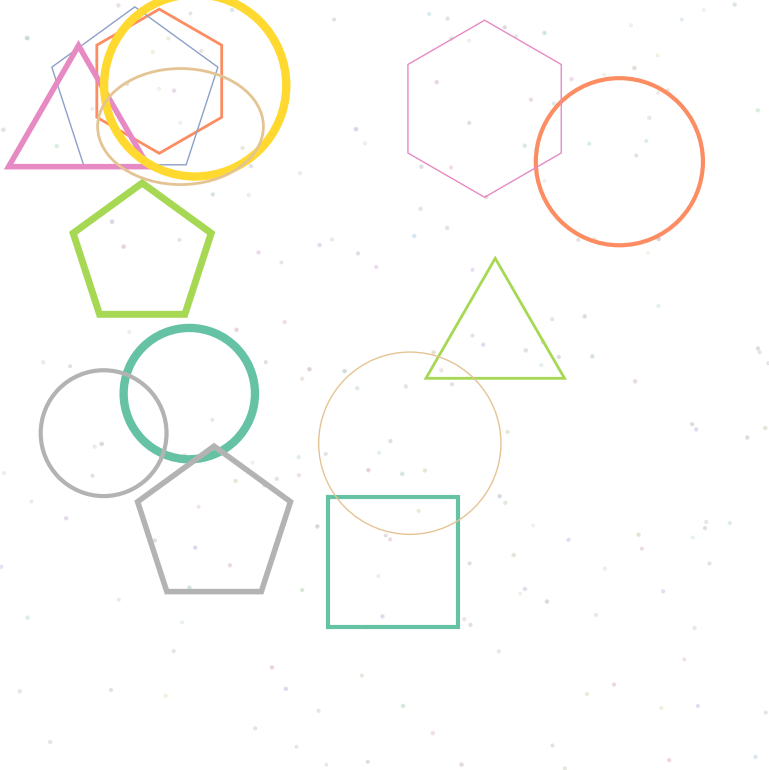[{"shape": "square", "thickness": 1.5, "radius": 0.42, "center": [0.511, 0.27]}, {"shape": "circle", "thickness": 3, "radius": 0.43, "center": [0.246, 0.489]}, {"shape": "hexagon", "thickness": 1, "radius": 0.47, "center": [0.207, 0.895]}, {"shape": "circle", "thickness": 1.5, "radius": 0.54, "center": [0.804, 0.79]}, {"shape": "pentagon", "thickness": 0.5, "radius": 0.57, "center": [0.175, 0.878]}, {"shape": "triangle", "thickness": 2, "radius": 0.52, "center": [0.102, 0.836]}, {"shape": "hexagon", "thickness": 0.5, "radius": 0.57, "center": [0.629, 0.859]}, {"shape": "pentagon", "thickness": 2.5, "radius": 0.47, "center": [0.185, 0.668]}, {"shape": "triangle", "thickness": 1, "radius": 0.52, "center": [0.643, 0.561]}, {"shape": "circle", "thickness": 3, "radius": 0.59, "center": [0.253, 0.889]}, {"shape": "circle", "thickness": 0.5, "radius": 0.59, "center": [0.532, 0.424]}, {"shape": "oval", "thickness": 1, "radius": 0.54, "center": [0.234, 0.836]}, {"shape": "circle", "thickness": 1.5, "radius": 0.41, "center": [0.135, 0.437]}, {"shape": "pentagon", "thickness": 2, "radius": 0.52, "center": [0.278, 0.316]}]